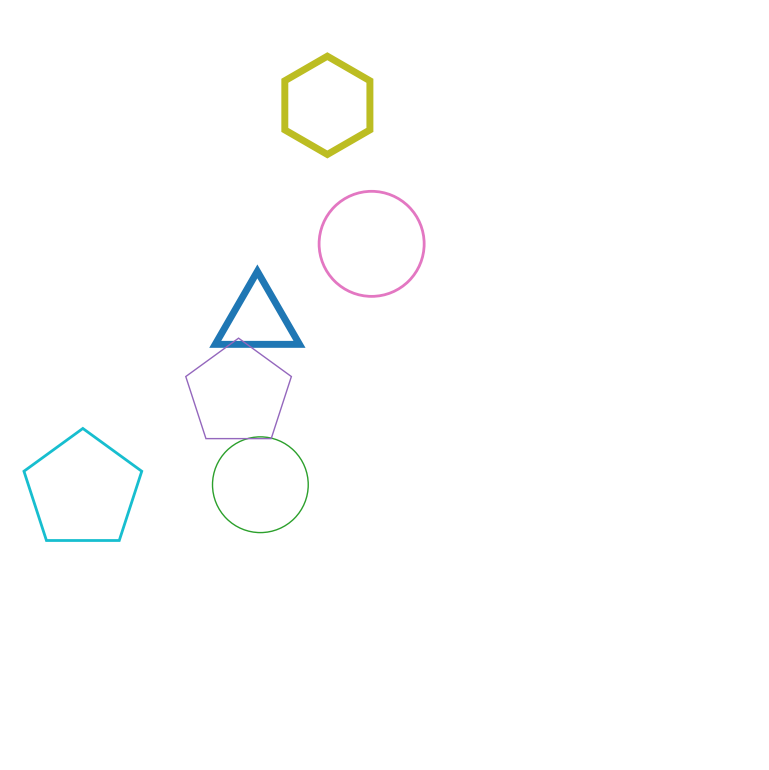[{"shape": "triangle", "thickness": 2.5, "radius": 0.32, "center": [0.334, 0.584]}, {"shape": "circle", "thickness": 0.5, "radius": 0.31, "center": [0.338, 0.37]}, {"shape": "pentagon", "thickness": 0.5, "radius": 0.36, "center": [0.31, 0.489]}, {"shape": "circle", "thickness": 1, "radius": 0.34, "center": [0.483, 0.683]}, {"shape": "hexagon", "thickness": 2.5, "radius": 0.32, "center": [0.425, 0.863]}, {"shape": "pentagon", "thickness": 1, "radius": 0.4, "center": [0.108, 0.363]}]